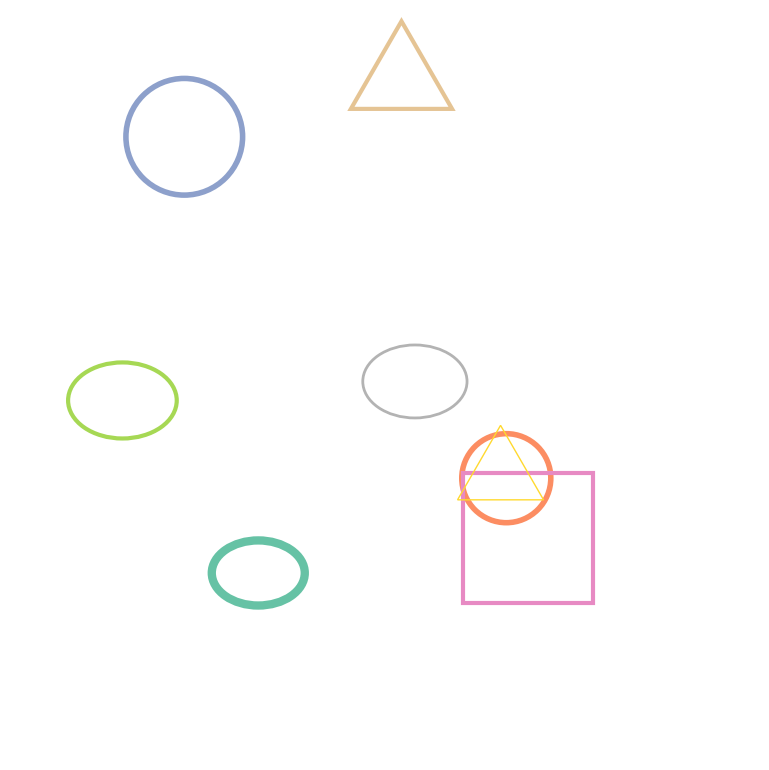[{"shape": "oval", "thickness": 3, "radius": 0.3, "center": [0.335, 0.256]}, {"shape": "circle", "thickness": 2, "radius": 0.29, "center": [0.658, 0.379]}, {"shape": "circle", "thickness": 2, "radius": 0.38, "center": [0.239, 0.822]}, {"shape": "square", "thickness": 1.5, "radius": 0.42, "center": [0.686, 0.301]}, {"shape": "oval", "thickness": 1.5, "radius": 0.35, "center": [0.159, 0.48]}, {"shape": "triangle", "thickness": 0.5, "radius": 0.32, "center": [0.65, 0.383]}, {"shape": "triangle", "thickness": 1.5, "radius": 0.38, "center": [0.521, 0.897]}, {"shape": "oval", "thickness": 1, "radius": 0.34, "center": [0.539, 0.505]}]